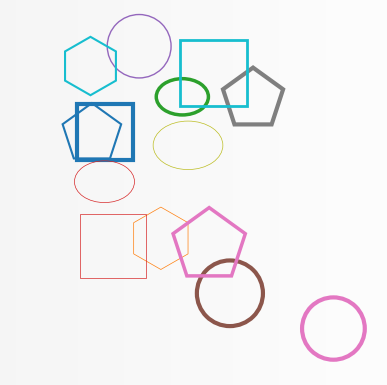[{"shape": "pentagon", "thickness": 1.5, "radius": 0.4, "center": [0.237, 0.653]}, {"shape": "square", "thickness": 3, "radius": 0.36, "center": [0.271, 0.658]}, {"shape": "hexagon", "thickness": 0.5, "radius": 0.41, "center": [0.415, 0.381]}, {"shape": "oval", "thickness": 2.5, "radius": 0.34, "center": [0.471, 0.749]}, {"shape": "oval", "thickness": 0.5, "radius": 0.39, "center": [0.27, 0.528]}, {"shape": "square", "thickness": 0.5, "radius": 0.42, "center": [0.292, 0.361]}, {"shape": "circle", "thickness": 1, "radius": 0.41, "center": [0.359, 0.88]}, {"shape": "circle", "thickness": 3, "radius": 0.43, "center": [0.593, 0.238]}, {"shape": "pentagon", "thickness": 2.5, "radius": 0.49, "center": [0.54, 0.363]}, {"shape": "circle", "thickness": 3, "radius": 0.4, "center": [0.86, 0.147]}, {"shape": "pentagon", "thickness": 3, "radius": 0.41, "center": [0.653, 0.743]}, {"shape": "oval", "thickness": 0.5, "radius": 0.45, "center": [0.485, 0.623]}, {"shape": "hexagon", "thickness": 1.5, "radius": 0.38, "center": [0.233, 0.829]}, {"shape": "square", "thickness": 2, "radius": 0.43, "center": [0.551, 0.811]}]